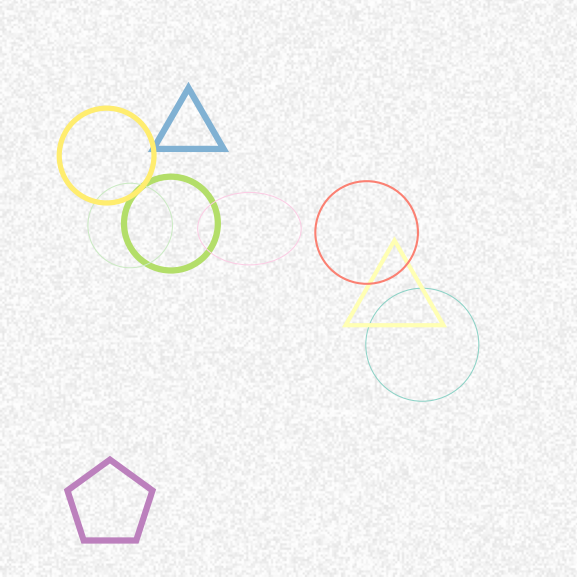[{"shape": "circle", "thickness": 0.5, "radius": 0.49, "center": [0.731, 0.402]}, {"shape": "triangle", "thickness": 2, "radius": 0.49, "center": [0.683, 0.485]}, {"shape": "circle", "thickness": 1, "radius": 0.44, "center": [0.635, 0.597]}, {"shape": "triangle", "thickness": 3, "radius": 0.35, "center": [0.326, 0.776]}, {"shape": "circle", "thickness": 3, "radius": 0.41, "center": [0.296, 0.612]}, {"shape": "oval", "thickness": 0.5, "radius": 0.45, "center": [0.432, 0.603]}, {"shape": "pentagon", "thickness": 3, "radius": 0.39, "center": [0.19, 0.126]}, {"shape": "circle", "thickness": 0.5, "radius": 0.37, "center": [0.225, 0.609]}, {"shape": "circle", "thickness": 2.5, "radius": 0.41, "center": [0.185, 0.73]}]